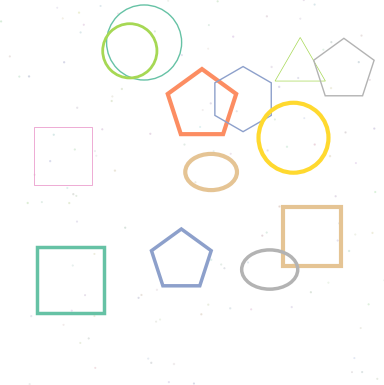[{"shape": "circle", "thickness": 1, "radius": 0.49, "center": [0.374, 0.89]}, {"shape": "square", "thickness": 2.5, "radius": 0.43, "center": [0.183, 0.273]}, {"shape": "pentagon", "thickness": 3, "radius": 0.47, "center": [0.525, 0.727]}, {"shape": "hexagon", "thickness": 1, "radius": 0.42, "center": [0.631, 0.743]}, {"shape": "pentagon", "thickness": 2.5, "radius": 0.41, "center": [0.471, 0.324]}, {"shape": "square", "thickness": 0.5, "radius": 0.38, "center": [0.164, 0.594]}, {"shape": "triangle", "thickness": 0.5, "radius": 0.38, "center": [0.78, 0.827]}, {"shape": "circle", "thickness": 2, "radius": 0.35, "center": [0.337, 0.868]}, {"shape": "circle", "thickness": 3, "radius": 0.45, "center": [0.762, 0.642]}, {"shape": "oval", "thickness": 3, "radius": 0.34, "center": [0.548, 0.553]}, {"shape": "square", "thickness": 3, "radius": 0.38, "center": [0.81, 0.386]}, {"shape": "pentagon", "thickness": 1, "radius": 0.41, "center": [0.893, 0.818]}, {"shape": "oval", "thickness": 2.5, "radius": 0.36, "center": [0.701, 0.3]}]